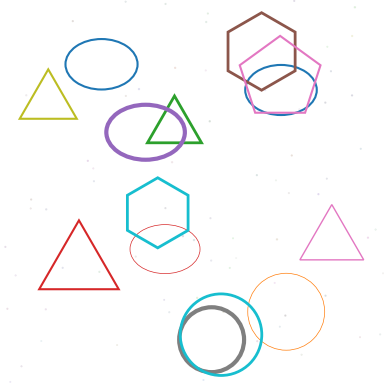[{"shape": "oval", "thickness": 1.5, "radius": 0.47, "center": [0.264, 0.833]}, {"shape": "oval", "thickness": 1.5, "radius": 0.46, "center": [0.73, 0.766]}, {"shape": "circle", "thickness": 0.5, "radius": 0.5, "center": [0.743, 0.19]}, {"shape": "triangle", "thickness": 2, "radius": 0.41, "center": [0.453, 0.67]}, {"shape": "triangle", "thickness": 1.5, "radius": 0.6, "center": [0.205, 0.308]}, {"shape": "oval", "thickness": 0.5, "radius": 0.45, "center": [0.429, 0.353]}, {"shape": "oval", "thickness": 3, "radius": 0.51, "center": [0.378, 0.656]}, {"shape": "hexagon", "thickness": 2, "radius": 0.5, "center": [0.679, 0.866]}, {"shape": "pentagon", "thickness": 1.5, "radius": 0.55, "center": [0.728, 0.796]}, {"shape": "triangle", "thickness": 1, "radius": 0.48, "center": [0.862, 0.373]}, {"shape": "circle", "thickness": 3, "radius": 0.42, "center": [0.55, 0.118]}, {"shape": "triangle", "thickness": 1.5, "radius": 0.43, "center": [0.125, 0.734]}, {"shape": "circle", "thickness": 2, "radius": 0.53, "center": [0.574, 0.131]}, {"shape": "hexagon", "thickness": 2, "radius": 0.46, "center": [0.41, 0.447]}]